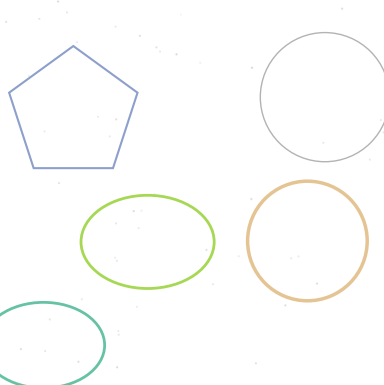[{"shape": "oval", "thickness": 2, "radius": 0.79, "center": [0.113, 0.103]}, {"shape": "pentagon", "thickness": 1.5, "radius": 0.88, "center": [0.19, 0.705]}, {"shape": "oval", "thickness": 2, "radius": 0.86, "center": [0.383, 0.372]}, {"shape": "circle", "thickness": 2.5, "radius": 0.78, "center": [0.798, 0.374]}, {"shape": "circle", "thickness": 1, "radius": 0.84, "center": [0.844, 0.748]}]